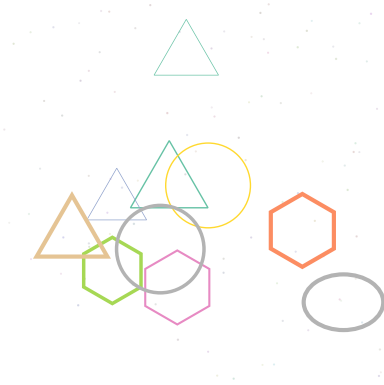[{"shape": "triangle", "thickness": 1, "radius": 0.58, "center": [0.44, 0.518]}, {"shape": "triangle", "thickness": 0.5, "radius": 0.48, "center": [0.484, 0.853]}, {"shape": "hexagon", "thickness": 3, "radius": 0.47, "center": [0.785, 0.402]}, {"shape": "triangle", "thickness": 0.5, "radius": 0.45, "center": [0.303, 0.474]}, {"shape": "hexagon", "thickness": 1.5, "radius": 0.48, "center": [0.461, 0.253]}, {"shape": "hexagon", "thickness": 2.5, "radius": 0.43, "center": [0.292, 0.298]}, {"shape": "circle", "thickness": 1, "radius": 0.55, "center": [0.54, 0.518]}, {"shape": "triangle", "thickness": 3, "radius": 0.53, "center": [0.187, 0.387]}, {"shape": "circle", "thickness": 2.5, "radius": 0.57, "center": [0.416, 0.353]}, {"shape": "oval", "thickness": 3, "radius": 0.52, "center": [0.892, 0.215]}]